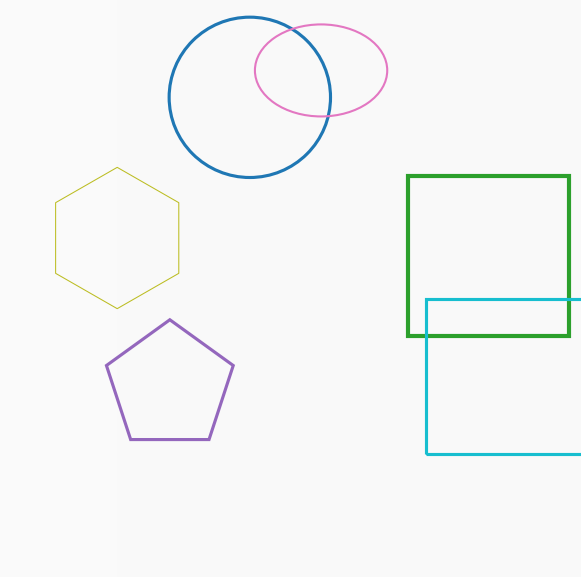[{"shape": "circle", "thickness": 1.5, "radius": 0.69, "center": [0.43, 0.831]}, {"shape": "square", "thickness": 2, "radius": 0.69, "center": [0.841, 0.556]}, {"shape": "pentagon", "thickness": 1.5, "radius": 0.57, "center": [0.292, 0.331]}, {"shape": "oval", "thickness": 1, "radius": 0.57, "center": [0.552, 0.877]}, {"shape": "hexagon", "thickness": 0.5, "radius": 0.61, "center": [0.202, 0.587]}, {"shape": "square", "thickness": 1.5, "radius": 0.67, "center": [0.868, 0.347]}]